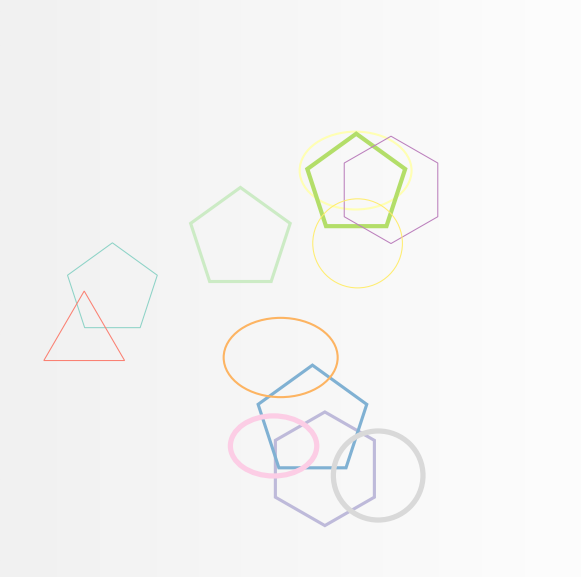[{"shape": "pentagon", "thickness": 0.5, "radius": 0.41, "center": [0.193, 0.497]}, {"shape": "oval", "thickness": 1, "radius": 0.48, "center": [0.612, 0.704]}, {"shape": "hexagon", "thickness": 1.5, "radius": 0.49, "center": [0.559, 0.187]}, {"shape": "triangle", "thickness": 0.5, "radius": 0.4, "center": [0.145, 0.415]}, {"shape": "pentagon", "thickness": 1.5, "radius": 0.49, "center": [0.538, 0.269]}, {"shape": "oval", "thickness": 1, "radius": 0.49, "center": [0.483, 0.38]}, {"shape": "pentagon", "thickness": 2, "radius": 0.44, "center": [0.613, 0.679]}, {"shape": "oval", "thickness": 2.5, "radius": 0.37, "center": [0.471, 0.227]}, {"shape": "circle", "thickness": 2.5, "radius": 0.39, "center": [0.651, 0.176]}, {"shape": "hexagon", "thickness": 0.5, "radius": 0.46, "center": [0.673, 0.67]}, {"shape": "pentagon", "thickness": 1.5, "radius": 0.45, "center": [0.414, 0.585]}, {"shape": "circle", "thickness": 0.5, "radius": 0.39, "center": [0.615, 0.578]}]